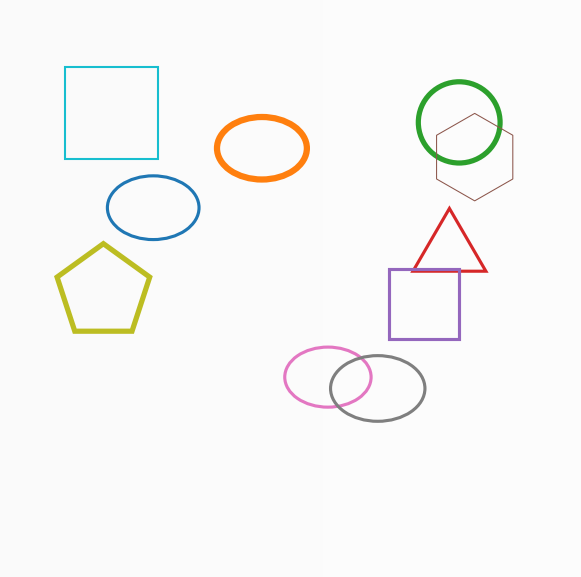[{"shape": "oval", "thickness": 1.5, "radius": 0.39, "center": [0.264, 0.639]}, {"shape": "oval", "thickness": 3, "radius": 0.39, "center": [0.451, 0.742]}, {"shape": "circle", "thickness": 2.5, "radius": 0.35, "center": [0.79, 0.787]}, {"shape": "triangle", "thickness": 1.5, "radius": 0.36, "center": [0.773, 0.566]}, {"shape": "square", "thickness": 1.5, "radius": 0.3, "center": [0.73, 0.472]}, {"shape": "hexagon", "thickness": 0.5, "radius": 0.38, "center": [0.817, 0.727]}, {"shape": "oval", "thickness": 1.5, "radius": 0.37, "center": [0.564, 0.346]}, {"shape": "oval", "thickness": 1.5, "radius": 0.41, "center": [0.65, 0.326]}, {"shape": "pentagon", "thickness": 2.5, "radius": 0.42, "center": [0.178, 0.493]}, {"shape": "square", "thickness": 1, "radius": 0.4, "center": [0.192, 0.804]}]